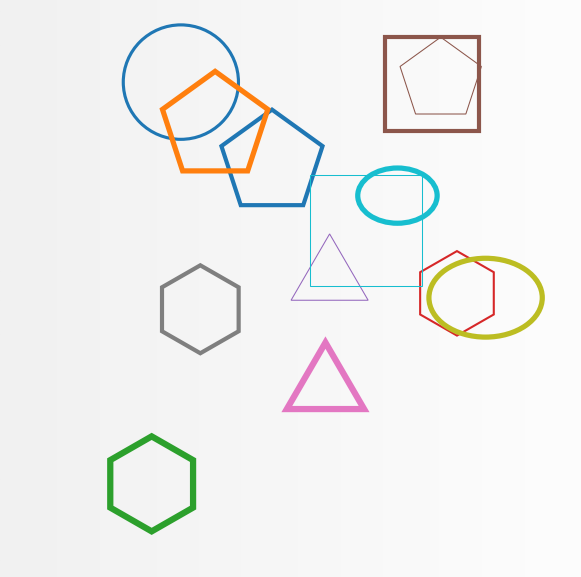[{"shape": "circle", "thickness": 1.5, "radius": 0.5, "center": [0.311, 0.857]}, {"shape": "pentagon", "thickness": 2, "radius": 0.46, "center": [0.468, 0.718]}, {"shape": "pentagon", "thickness": 2.5, "radius": 0.48, "center": [0.37, 0.78]}, {"shape": "hexagon", "thickness": 3, "radius": 0.41, "center": [0.261, 0.161]}, {"shape": "hexagon", "thickness": 1, "radius": 0.37, "center": [0.786, 0.491]}, {"shape": "triangle", "thickness": 0.5, "radius": 0.38, "center": [0.567, 0.518]}, {"shape": "square", "thickness": 2, "radius": 0.41, "center": [0.744, 0.854]}, {"shape": "pentagon", "thickness": 0.5, "radius": 0.37, "center": [0.758, 0.861]}, {"shape": "triangle", "thickness": 3, "radius": 0.38, "center": [0.56, 0.329]}, {"shape": "hexagon", "thickness": 2, "radius": 0.38, "center": [0.345, 0.464]}, {"shape": "oval", "thickness": 2.5, "radius": 0.49, "center": [0.835, 0.484]}, {"shape": "oval", "thickness": 2.5, "radius": 0.34, "center": [0.684, 0.66]}, {"shape": "square", "thickness": 0.5, "radius": 0.48, "center": [0.63, 0.6]}]